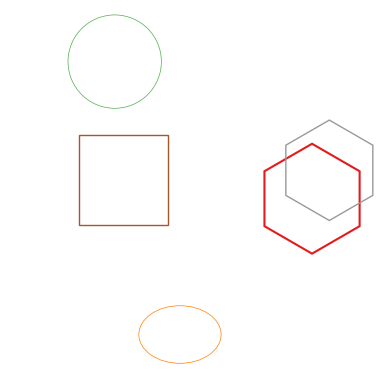[{"shape": "hexagon", "thickness": 1.5, "radius": 0.71, "center": [0.81, 0.484]}, {"shape": "circle", "thickness": 0.5, "radius": 0.61, "center": [0.298, 0.84]}, {"shape": "oval", "thickness": 0.5, "radius": 0.53, "center": [0.467, 0.131]}, {"shape": "square", "thickness": 1, "radius": 0.58, "center": [0.321, 0.533]}, {"shape": "hexagon", "thickness": 1, "radius": 0.65, "center": [0.855, 0.558]}]